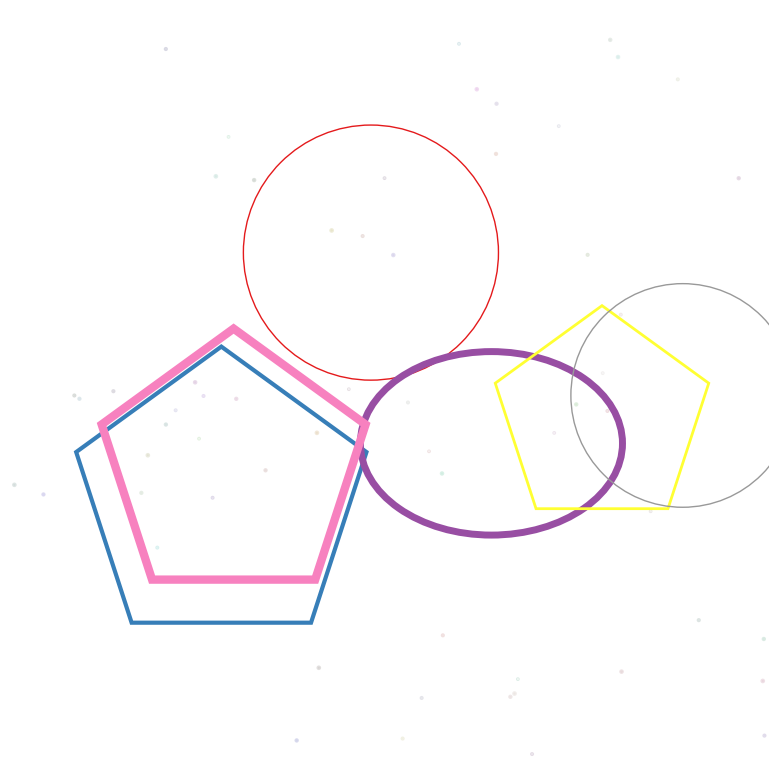[{"shape": "circle", "thickness": 0.5, "radius": 0.83, "center": [0.482, 0.672]}, {"shape": "pentagon", "thickness": 1.5, "radius": 0.99, "center": [0.287, 0.352]}, {"shape": "oval", "thickness": 2.5, "radius": 0.85, "center": [0.638, 0.424]}, {"shape": "pentagon", "thickness": 1, "radius": 0.73, "center": [0.782, 0.457]}, {"shape": "pentagon", "thickness": 3, "radius": 0.9, "center": [0.303, 0.393]}, {"shape": "circle", "thickness": 0.5, "radius": 0.73, "center": [0.887, 0.486]}]